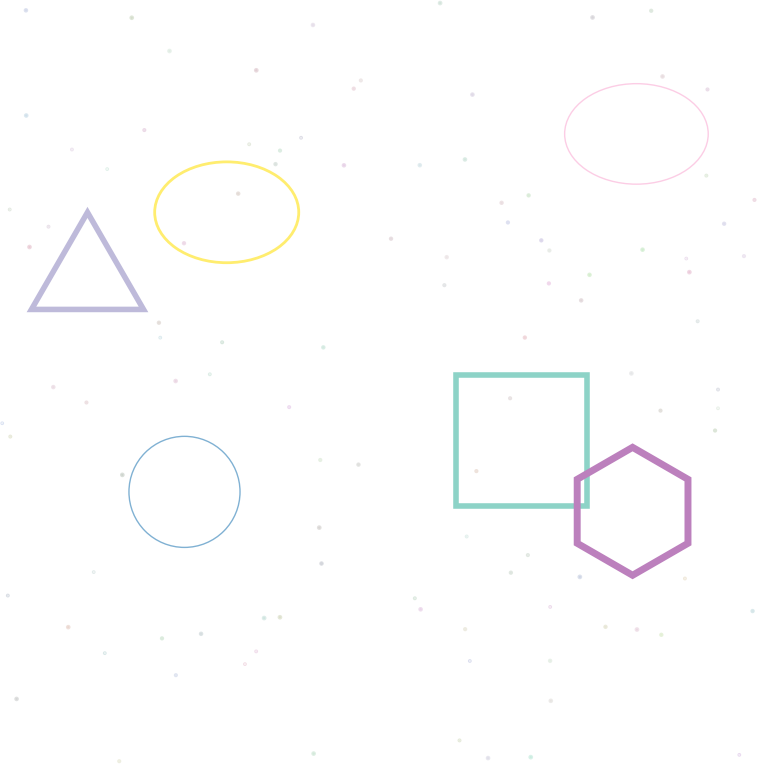[{"shape": "square", "thickness": 2, "radius": 0.42, "center": [0.677, 0.427]}, {"shape": "triangle", "thickness": 2, "radius": 0.42, "center": [0.114, 0.64]}, {"shape": "circle", "thickness": 0.5, "radius": 0.36, "center": [0.24, 0.361]}, {"shape": "oval", "thickness": 0.5, "radius": 0.47, "center": [0.827, 0.826]}, {"shape": "hexagon", "thickness": 2.5, "radius": 0.42, "center": [0.822, 0.336]}, {"shape": "oval", "thickness": 1, "radius": 0.47, "center": [0.294, 0.724]}]